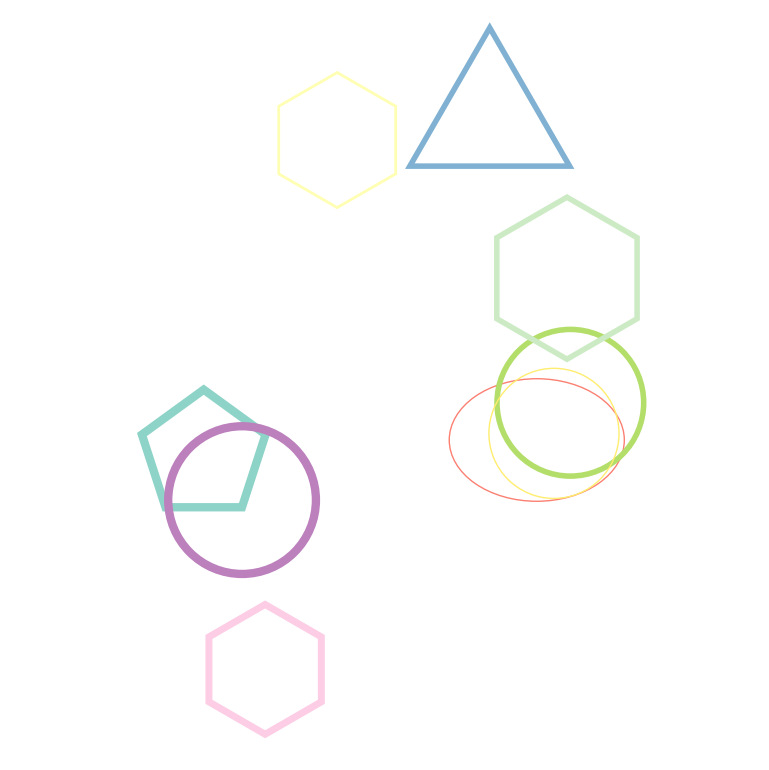[{"shape": "pentagon", "thickness": 3, "radius": 0.42, "center": [0.265, 0.41]}, {"shape": "hexagon", "thickness": 1, "radius": 0.44, "center": [0.438, 0.818]}, {"shape": "oval", "thickness": 0.5, "radius": 0.57, "center": [0.697, 0.429]}, {"shape": "triangle", "thickness": 2, "radius": 0.6, "center": [0.636, 0.844]}, {"shape": "circle", "thickness": 2, "radius": 0.48, "center": [0.741, 0.477]}, {"shape": "hexagon", "thickness": 2.5, "radius": 0.42, "center": [0.344, 0.131]}, {"shape": "circle", "thickness": 3, "radius": 0.48, "center": [0.314, 0.351]}, {"shape": "hexagon", "thickness": 2, "radius": 0.53, "center": [0.736, 0.639]}, {"shape": "circle", "thickness": 0.5, "radius": 0.42, "center": [0.719, 0.437]}]